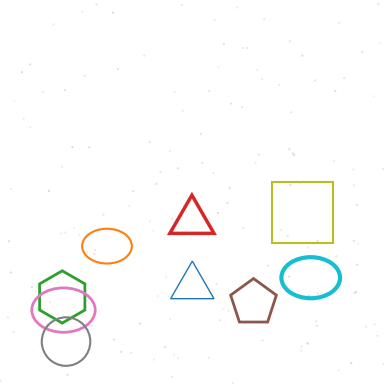[{"shape": "triangle", "thickness": 1, "radius": 0.33, "center": [0.499, 0.257]}, {"shape": "oval", "thickness": 1.5, "radius": 0.32, "center": [0.278, 0.361]}, {"shape": "hexagon", "thickness": 2, "radius": 0.34, "center": [0.162, 0.229]}, {"shape": "triangle", "thickness": 2.5, "radius": 0.33, "center": [0.498, 0.427]}, {"shape": "pentagon", "thickness": 2, "radius": 0.31, "center": [0.658, 0.214]}, {"shape": "oval", "thickness": 2, "radius": 0.41, "center": [0.165, 0.195]}, {"shape": "circle", "thickness": 1.5, "radius": 0.31, "center": [0.172, 0.113]}, {"shape": "square", "thickness": 1.5, "radius": 0.4, "center": [0.785, 0.448]}, {"shape": "oval", "thickness": 3, "radius": 0.38, "center": [0.807, 0.279]}]